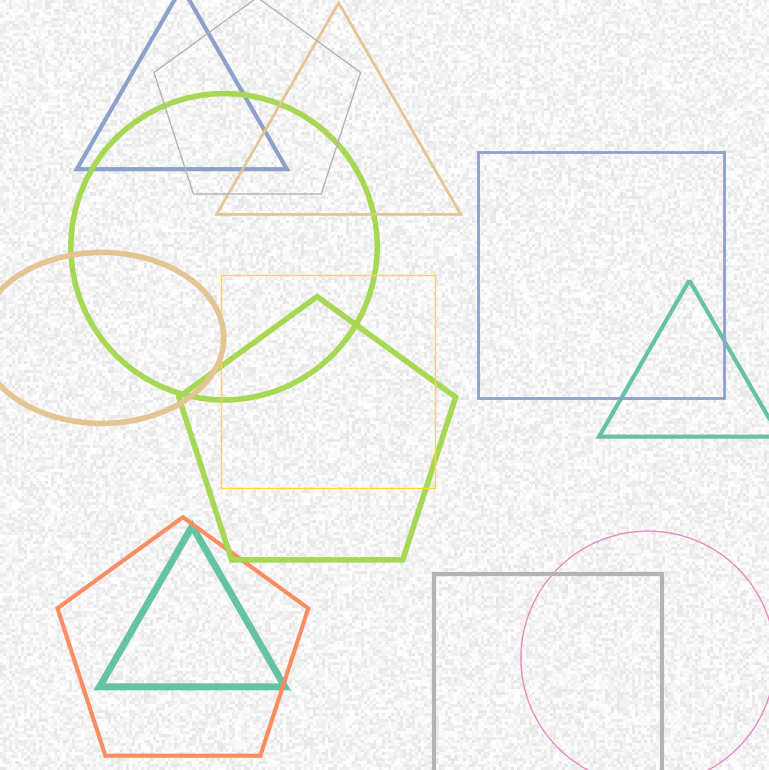[{"shape": "triangle", "thickness": 1.5, "radius": 0.68, "center": [0.895, 0.501]}, {"shape": "triangle", "thickness": 2.5, "radius": 0.69, "center": [0.25, 0.178]}, {"shape": "pentagon", "thickness": 1.5, "radius": 0.86, "center": [0.237, 0.157]}, {"shape": "triangle", "thickness": 1.5, "radius": 0.79, "center": [0.236, 0.859]}, {"shape": "square", "thickness": 1, "radius": 0.8, "center": [0.78, 0.643]}, {"shape": "circle", "thickness": 0.5, "radius": 0.83, "center": [0.842, 0.145]}, {"shape": "circle", "thickness": 2, "radius": 0.99, "center": [0.291, 0.68]}, {"shape": "pentagon", "thickness": 2, "radius": 0.95, "center": [0.412, 0.426]}, {"shape": "square", "thickness": 0.5, "radius": 0.69, "center": [0.426, 0.504]}, {"shape": "triangle", "thickness": 1, "radius": 0.92, "center": [0.44, 0.813]}, {"shape": "oval", "thickness": 2, "radius": 0.79, "center": [0.132, 0.561]}, {"shape": "pentagon", "thickness": 0.5, "radius": 0.71, "center": [0.334, 0.862]}, {"shape": "square", "thickness": 1.5, "radius": 0.74, "center": [0.712, 0.106]}]